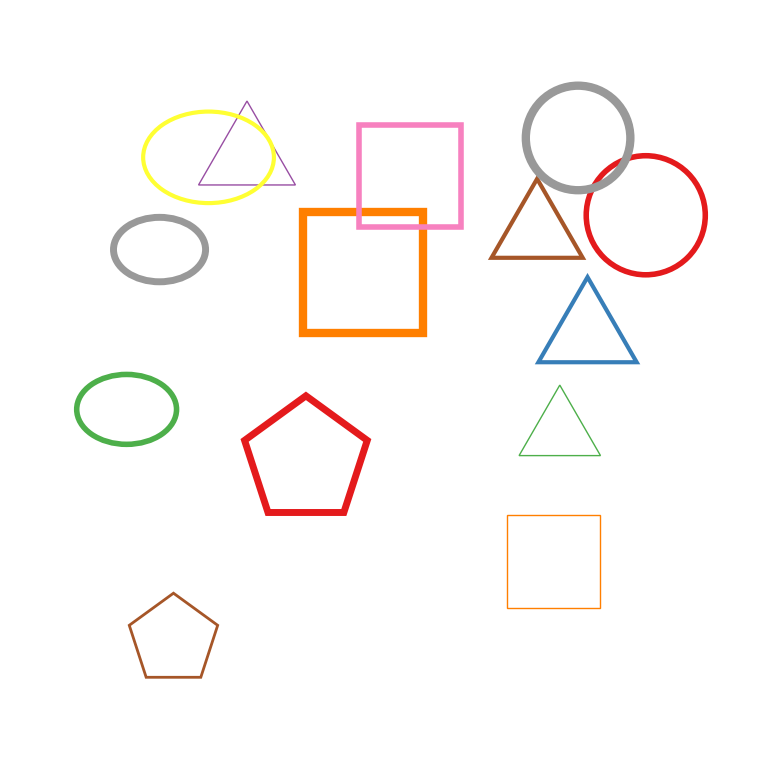[{"shape": "circle", "thickness": 2, "radius": 0.39, "center": [0.839, 0.72]}, {"shape": "pentagon", "thickness": 2.5, "radius": 0.42, "center": [0.397, 0.402]}, {"shape": "triangle", "thickness": 1.5, "radius": 0.37, "center": [0.763, 0.566]}, {"shape": "triangle", "thickness": 0.5, "radius": 0.31, "center": [0.727, 0.439]}, {"shape": "oval", "thickness": 2, "radius": 0.32, "center": [0.164, 0.468]}, {"shape": "triangle", "thickness": 0.5, "radius": 0.36, "center": [0.321, 0.796]}, {"shape": "square", "thickness": 3, "radius": 0.39, "center": [0.472, 0.646]}, {"shape": "square", "thickness": 0.5, "radius": 0.3, "center": [0.719, 0.271]}, {"shape": "oval", "thickness": 1.5, "radius": 0.42, "center": [0.271, 0.796]}, {"shape": "triangle", "thickness": 1.5, "radius": 0.34, "center": [0.698, 0.699]}, {"shape": "pentagon", "thickness": 1, "radius": 0.3, "center": [0.225, 0.169]}, {"shape": "square", "thickness": 2, "radius": 0.33, "center": [0.533, 0.772]}, {"shape": "oval", "thickness": 2.5, "radius": 0.3, "center": [0.207, 0.676]}, {"shape": "circle", "thickness": 3, "radius": 0.34, "center": [0.751, 0.821]}]